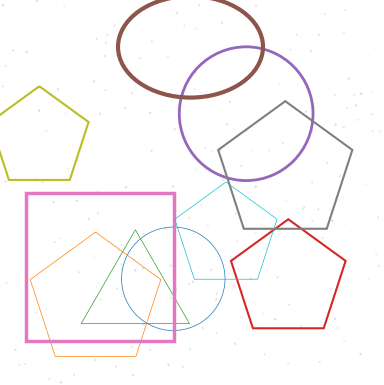[{"shape": "circle", "thickness": 0.5, "radius": 0.67, "center": [0.45, 0.276]}, {"shape": "pentagon", "thickness": 0.5, "radius": 0.89, "center": [0.248, 0.219]}, {"shape": "triangle", "thickness": 0.5, "radius": 0.81, "center": [0.352, 0.241]}, {"shape": "pentagon", "thickness": 1.5, "radius": 0.78, "center": [0.749, 0.274]}, {"shape": "circle", "thickness": 2, "radius": 0.87, "center": [0.639, 0.705]}, {"shape": "oval", "thickness": 3, "radius": 0.94, "center": [0.495, 0.878]}, {"shape": "square", "thickness": 2.5, "radius": 0.96, "center": [0.261, 0.306]}, {"shape": "pentagon", "thickness": 1.5, "radius": 0.92, "center": [0.741, 0.554]}, {"shape": "pentagon", "thickness": 1.5, "radius": 0.67, "center": [0.102, 0.641]}, {"shape": "pentagon", "thickness": 0.5, "radius": 0.7, "center": [0.587, 0.388]}]